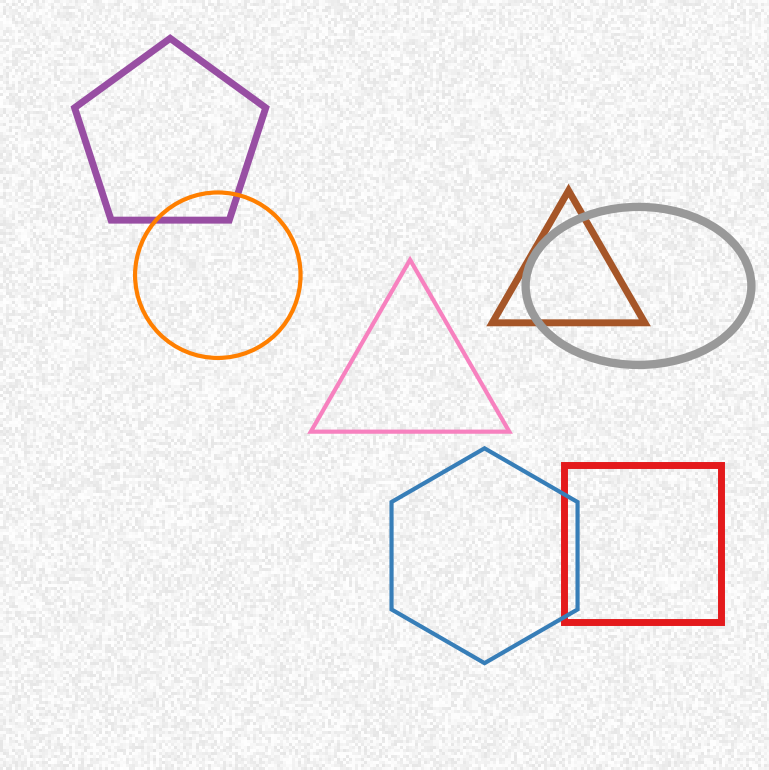[{"shape": "square", "thickness": 2.5, "radius": 0.51, "center": [0.834, 0.295]}, {"shape": "hexagon", "thickness": 1.5, "radius": 0.7, "center": [0.629, 0.278]}, {"shape": "pentagon", "thickness": 2.5, "radius": 0.65, "center": [0.221, 0.82]}, {"shape": "circle", "thickness": 1.5, "radius": 0.54, "center": [0.283, 0.643]}, {"shape": "triangle", "thickness": 2.5, "radius": 0.57, "center": [0.738, 0.638]}, {"shape": "triangle", "thickness": 1.5, "radius": 0.74, "center": [0.533, 0.514]}, {"shape": "oval", "thickness": 3, "radius": 0.73, "center": [0.829, 0.629]}]